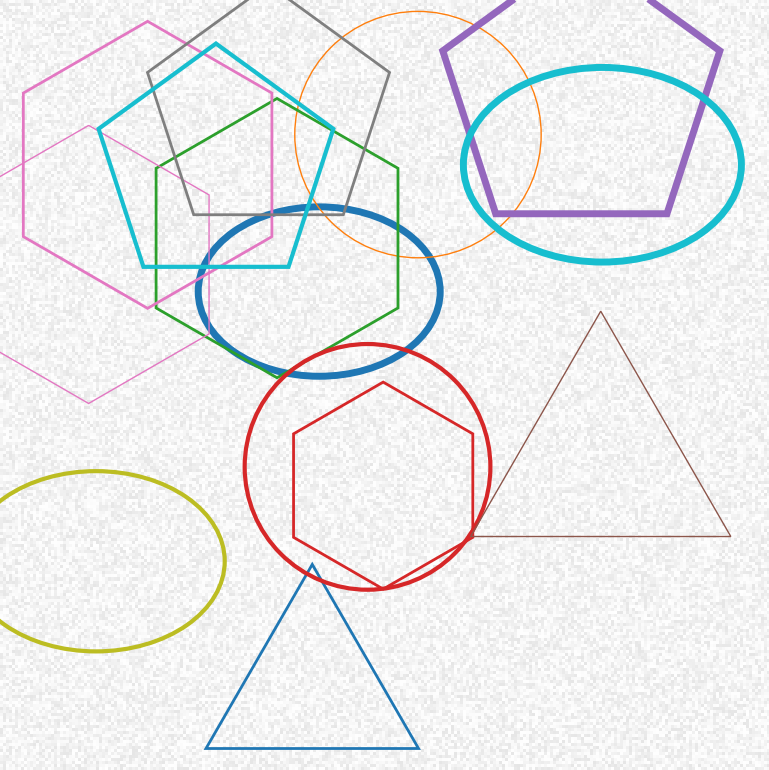[{"shape": "oval", "thickness": 2.5, "radius": 0.79, "center": [0.415, 0.621]}, {"shape": "triangle", "thickness": 1, "radius": 0.8, "center": [0.406, 0.108]}, {"shape": "circle", "thickness": 0.5, "radius": 0.8, "center": [0.543, 0.825]}, {"shape": "hexagon", "thickness": 1, "radius": 0.91, "center": [0.36, 0.691]}, {"shape": "circle", "thickness": 1.5, "radius": 0.8, "center": [0.477, 0.394]}, {"shape": "hexagon", "thickness": 1, "radius": 0.67, "center": [0.498, 0.369]}, {"shape": "pentagon", "thickness": 2.5, "radius": 0.95, "center": [0.755, 0.875]}, {"shape": "triangle", "thickness": 0.5, "radius": 0.98, "center": [0.78, 0.401]}, {"shape": "hexagon", "thickness": 1, "radius": 0.93, "center": [0.192, 0.786]}, {"shape": "hexagon", "thickness": 0.5, "radius": 0.9, "center": [0.115, 0.657]}, {"shape": "pentagon", "thickness": 1, "radius": 0.83, "center": [0.349, 0.855]}, {"shape": "oval", "thickness": 1.5, "radius": 0.84, "center": [0.125, 0.271]}, {"shape": "pentagon", "thickness": 1.5, "radius": 0.8, "center": [0.28, 0.783]}, {"shape": "oval", "thickness": 2.5, "radius": 0.9, "center": [0.782, 0.786]}]